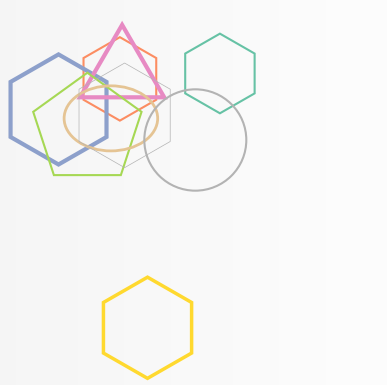[{"shape": "hexagon", "thickness": 1.5, "radius": 0.52, "center": [0.568, 0.809]}, {"shape": "hexagon", "thickness": 1.5, "radius": 0.54, "center": [0.309, 0.795]}, {"shape": "hexagon", "thickness": 3, "radius": 0.71, "center": [0.151, 0.716]}, {"shape": "triangle", "thickness": 3, "radius": 0.63, "center": [0.315, 0.81]}, {"shape": "pentagon", "thickness": 1.5, "radius": 0.73, "center": [0.225, 0.664]}, {"shape": "hexagon", "thickness": 2.5, "radius": 0.66, "center": [0.381, 0.149]}, {"shape": "oval", "thickness": 2, "radius": 0.6, "center": [0.286, 0.693]}, {"shape": "circle", "thickness": 1.5, "radius": 0.66, "center": [0.504, 0.636]}, {"shape": "hexagon", "thickness": 0.5, "radius": 0.68, "center": [0.322, 0.7]}]